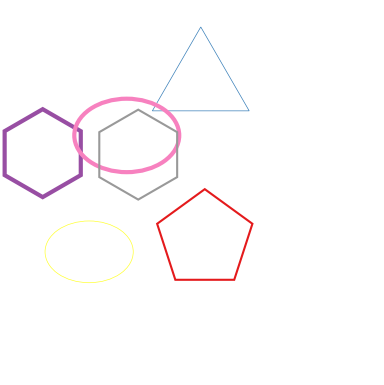[{"shape": "pentagon", "thickness": 1.5, "radius": 0.65, "center": [0.532, 0.379]}, {"shape": "triangle", "thickness": 0.5, "radius": 0.73, "center": [0.521, 0.785]}, {"shape": "hexagon", "thickness": 3, "radius": 0.57, "center": [0.111, 0.602]}, {"shape": "oval", "thickness": 0.5, "radius": 0.57, "center": [0.232, 0.346]}, {"shape": "oval", "thickness": 3, "radius": 0.68, "center": [0.329, 0.648]}, {"shape": "hexagon", "thickness": 1.5, "radius": 0.58, "center": [0.359, 0.598]}]